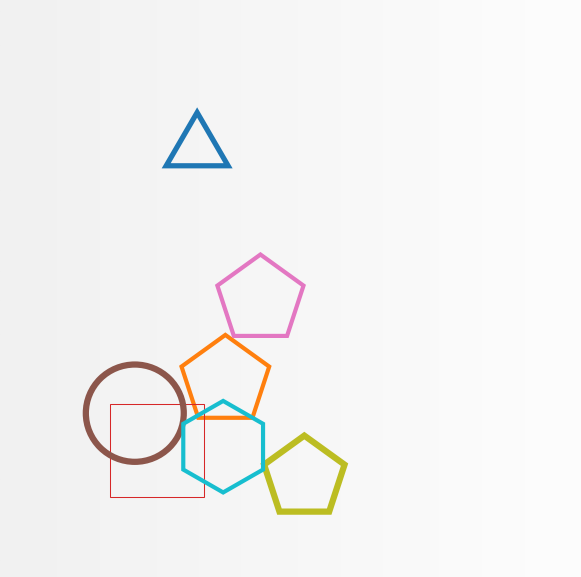[{"shape": "triangle", "thickness": 2.5, "radius": 0.31, "center": [0.339, 0.743]}, {"shape": "pentagon", "thickness": 2, "radius": 0.4, "center": [0.388, 0.34]}, {"shape": "square", "thickness": 0.5, "radius": 0.4, "center": [0.27, 0.219]}, {"shape": "circle", "thickness": 3, "radius": 0.42, "center": [0.232, 0.284]}, {"shape": "pentagon", "thickness": 2, "radius": 0.39, "center": [0.448, 0.481]}, {"shape": "pentagon", "thickness": 3, "radius": 0.36, "center": [0.524, 0.172]}, {"shape": "hexagon", "thickness": 2, "radius": 0.4, "center": [0.384, 0.226]}]